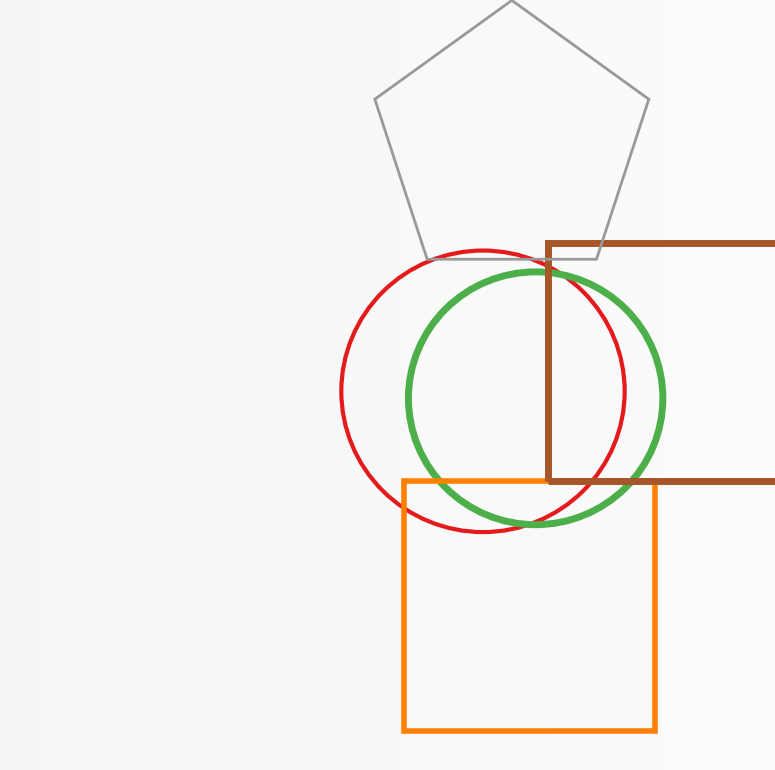[{"shape": "circle", "thickness": 1.5, "radius": 0.91, "center": [0.623, 0.492]}, {"shape": "circle", "thickness": 2.5, "radius": 0.82, "center": [0.691, 0.483]}, {"shape": "square", "thickness": 2, "radius": 0.81, "center": [0.683, 0.213]}, {"shape": "square", "thickness": 2.5, "radius": 0.78, "center": [0.863, 0.53]}, {"shape": "pentagon", "thickness": 1, "radius": 0.93, "center": [0.66, 0.814]}]